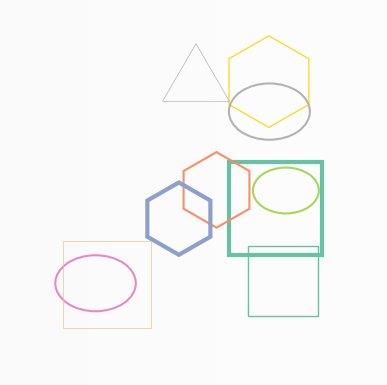[{"shape": "square", "thickness": 1, "radius": 0.46, "center": [0.73, 0.271]}, {"shape": "square", "thickness": 3, "radius": 0.6, "center": [0.711, 0.458]}, {"shape": "hexagon", "thickness": 1.5, "radius": 0.49, "center": [0.559, 0.507]}, {"shape": "hexagon", "thickness": 3, "radius": 0.47, "center": [0.462, 0.432]}, {"shape": "oval", "thickness": 1.5, "radius": 0.52, "center": [0.247, 0.264]}, {"shape": "oval", "thickness": 1.5, "radius": 0.43, "center": [0.738, 0.505]}, {"shape": "hexagon", "thickness": 1, "radius": 0.59, "center": [0.694, 0.788]}, {"shape": "square", "thickness": 0.5, "radius": 0.56, "center": [0.276, 0.261]}, {"shape": "triangle", "thickness": 0.5, "radius": 0.5, "center": [0.506, 0.787]}, {"shape": "oval", "thickness": 1.5, "radius": 0.52, "center": [0.695, 0.71]}]